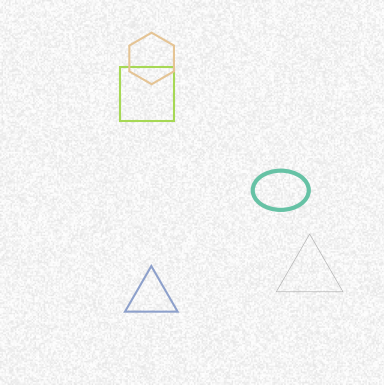[{"shape": "oval", "thickness": 3, "radius": 0.36, "center": [0.729, 0.506]}, {"shape": "triangle", "thickness": 1.5, "radius": 0.39, "center": [0.393, 0.23]}, {"shape": "square", "thickness": 1.5, "radius": 0.35, "center": [0.381, 0.756]}, {"shape": "hexagon", "thickness": 1.5, "radius": 0.33, "center": [0.394, 0.848]}, {"shape": "triangle", "thickness": 0.5, "radius": 0.5, "center": [0.804, 0.292]}]